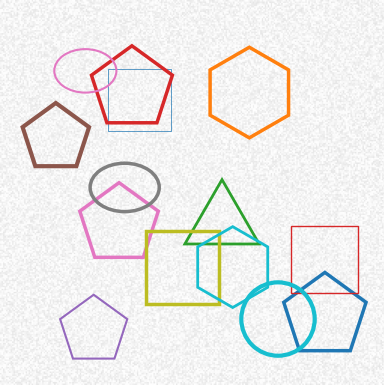[{"shape": "pentagon", "thickness": 2.5, "radius": 0.56, "center": [0.844, 0.18]}, {"shape": "square", "thickness": 0.5, "radius": 0.4, "center": [0.362, 0.74]}, {"shape": "hexagon", "thickness": 2.5, "radius": 0.59, "center": [0.648, 0.76]}, {"shape": "triangle", "thickness": 2, "radius": 0.56, "center": [0.577, 0.422]}, {"shape": "square", "thickness": 1, "radius": 0.44, "center": [0.844, 0.325]}, {"shape": "pentagon", "thickness": 2.5, "radius": 0.55, "center": [0.343, 0.77]}, {"shape": "pentagon", "thickness": 1.5, "radius": 0.46, "center": [0.243, 0.143]}, {"shape": "pentagon", "thickness": 3, "radius": 0.45, "center": [0.145, 0.642]}, {"shape": "oval", "thickness": 1.5, "radius": 0.4, "center": [0.222, 0.816]}, {"shape": "pentagon", "thickness": 2.5, "radius": 0.54, "center": [0.309, 0.418]}, {"shape": "oval", "thickness": 2.5, "radius": 0.45, "center": [0.324, 0.513]}, {"shape": "square", "thickness": 2.5, "radius": 0.48, "center": [0.474, 0.305]}, {"shape": "circle", "thickness": 3, "radius": 0.48, "center": [0.722, 0.171]}, {"shape": "hexagon", "thickness": 2, "radius": 0.53, "center": [0.604, 0.306]}]